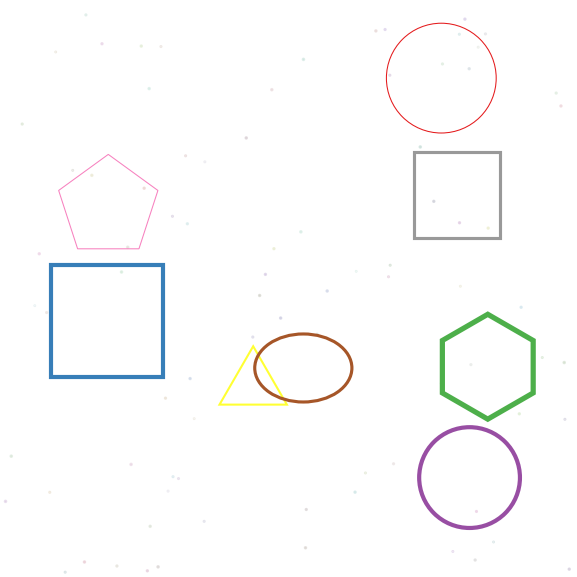[{"shape": "circle", "thickness": 0.5, "radius": 0.48, "center": [0.764, 0.864]}, {"shape": "square", "thickness": 2, "radius": 0.49, "center": [0.185, 0.444]}, {"shape": "hexagon", "thickness": 2.5, "radius": 0.45, "center": [0.845, 0.364]}, {"shape": "circle", "thickness": 2, "radius": 0.44, "center": [0.813, 0.172]}, {"shape": "triangle", "thickness": 1, "radius": 0.34, "center": [0.438, 0.332]}, {"shape": "oval", "thickness": 1.5, "radius": 0.42, "center": [0.525, 0.362]}, {"shape": "pentagon", "thickness": 0.5, "radius": 0.45, "center": [0.188, 0.641]}, {"shape": "square", "thickness": 1.5, "radius": 0.37, "center": [0.792, 0.662]}]